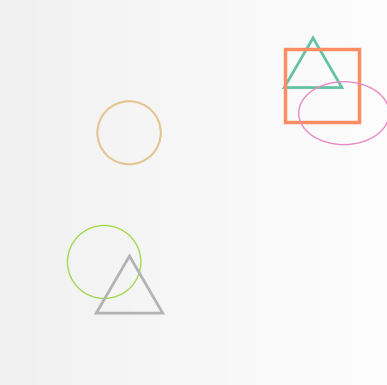[{"shape": "triangle", "thickness": 2, "radius": 0.43, "center": [0.808, 0.816]}, {"shape": "square", "thickness": 2.5, "radius": 0.48, "center": [0.831, 0.778]}, {"shape": "oval", "thickness": 1, "radius": 0.58, "center": [0.888, 0.706]}, {"shape": "circle", "thickness": 1, "radius": 0.47, "center": [0.269, 0.32]}, {"shape": "circle", "thickness": 1.5, "radius": 0.41, "center": [0.333, 0.655]}, {"shape": "triangle", "thickness": 2, "radius": 0.49, "center": [0.334, 0.236]}]